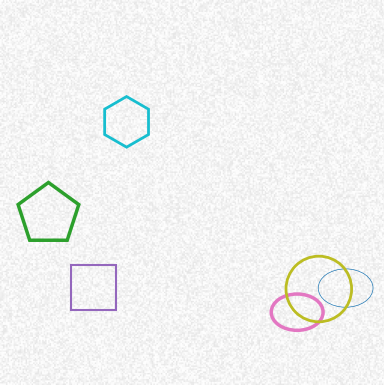[{"shape": "oval", "thickness": 0.5, "radius": 0.36, "center": [0.898, 0.252]}, {"shape": "pentagon", "thickness": 2.5, "radius": 0.41, "center": [0.126, 0.443]}, {"shape": "square", "thickness": 1.5, "radius": 0.29, "center": [0.244, 0.254]}, {"shape": "oval", "thickness": 2.5, "radius": 0.34, "center": [0.772, 0.189]}, {"shape": "circle", "thickness": 2, "radius": 0.43, "center": [0.828, 0.249]}, {"shape": "hexagon", "thickness": 2, "radius": 0.33, "center": [0.329, 0.684]}]